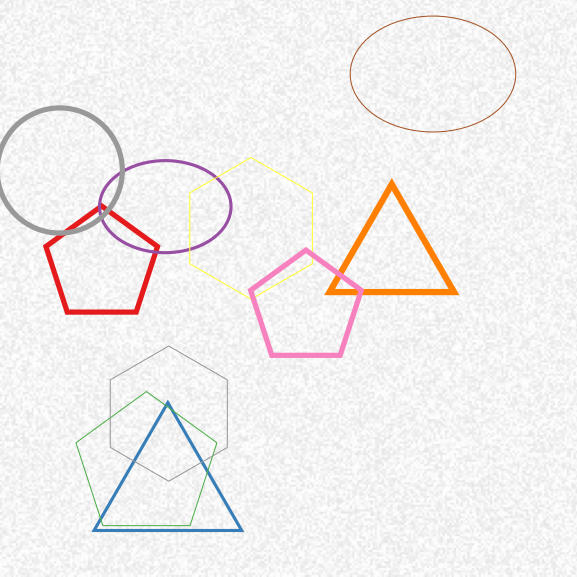[{"shape": "pentagon", "thickness": 2.5, "radius": 0.51, "center": [0.176, 0.541]}, {"shape": "triangle", "thickness": 1.5, "radius": 0.74, "center": [0.291, 0.154]}, {"shape": "pentagon", "thickness": 0.5, "radius": 0.64, "center": [0.254, 0.193]}, {"shape": "oval", "thickness": 1.5, "radius": 0.57, "center": [0.286, 0.641]}, {"shape": "triangle", "thickness": 3, "radius": 0.62, "center": [0.678, 0.556]}, {"shape": "hexagon", "thickness": 0.5, "radius": 0.61, "center": [0.435, 0.604]}, {"shape": "oval", "thickness": 0.5, "radius": 0.72, "center": [0.75, 0.871]}, {"shape": "pentagon", "thickness": 2.5, "radius": 0.5, "center": [0.53, 0.465]}, {"shape": "hexagon", "thickness": 0.5, "radius": 0.59, "center": [0.292, 0.283]}, {"shape": "circle", "thickness": 2.5, "radius": 0.54, "center": [0.103, 0.704]}]